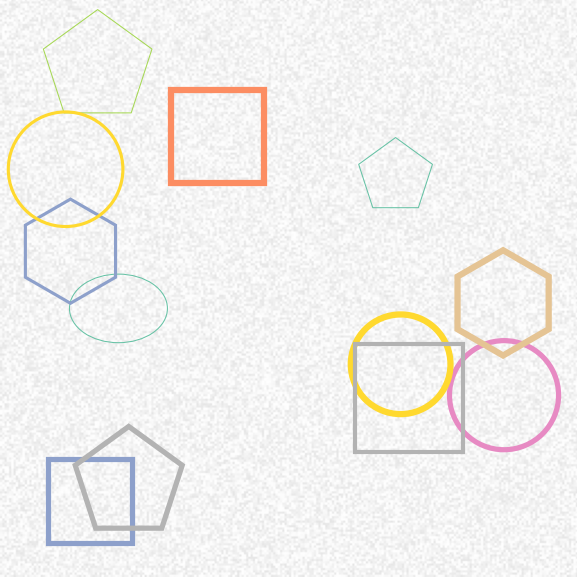[{"shape": "pentagon", "thickness": 0.5, "radius": 0.34, "center": [0.685, 0.694]}, {"shape": "oval", "thickness": 0.5, "radius": 0.42, "center": [0.205, 0.465]}, {"shape": "square", "thickness": 3, "radius": 0.4, "center": [0.376, 0.763]}, {"shape": "square", "thickness": 2.5, "radius": 0.36, "center": [0.155, 0.132]}, {"shape": "hexagon", "thickness": 1.5, "radius": 0.45, "center": [0.122, 0.564]}, {"shape": "circle", "thickness": 2.5, "radius": 0.47, "center": [0.873, 0.315]}, {"shape": "pentagon", "thickness": 0.5, "radius": 0.49, "center": [0.169, 0.884]}, {"shape": "circle", "thickness": 3, "radius": 0.43, "center": [0.694, 0.368]}, {"shape": "circle", "thickness": 1.5, "radius": 0.5, "center": [0.114, 0.706]}, {"shape": "hexagon", "thickness": 3, "radius": 0.46, "center": [0.871, 0.475]}, {"shape": "square", "thickness": 2, "radius": 0.47, "center": [0.708, 0.31]}, {"shape": "pentagon", "thickness": 2.5, "radius": 0.49, "center": [0.223, 0.163]}]